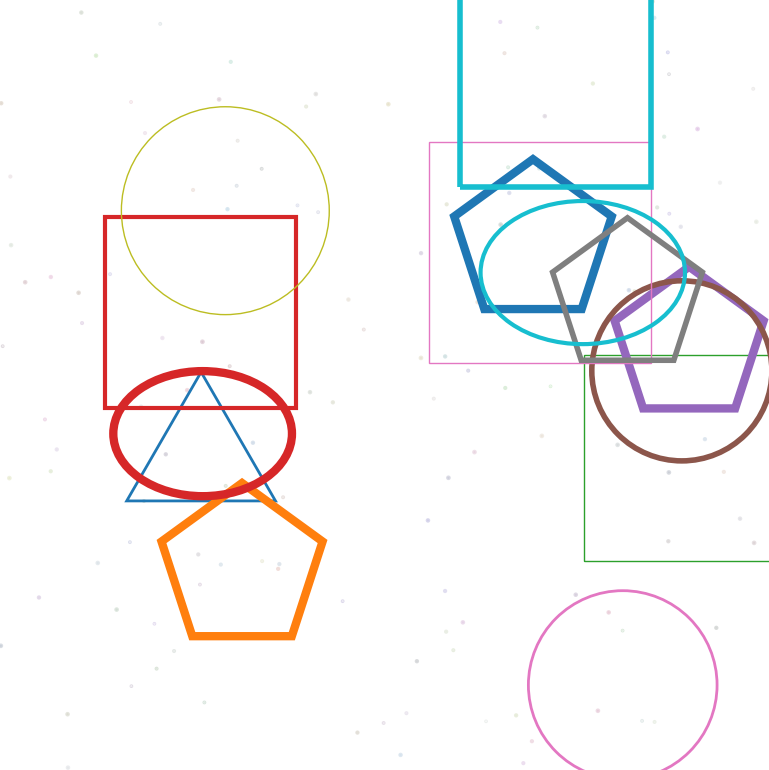[{"shape": "pentagon", "thickness": 3, "radius": 0.54, "center": [0.692, 0.686]}, {"shape": "triangle", "thickness": 1, "radius": 0.56, "center": [0.261, 0.405]}, {"shape": "pentagon", "thickness": 3, "radius": 0.55, "center": [0.314, 0.263]}, {"shape": "square", "thickness": 0.5, "radius": 0.67, "center": [0.892, 0.405]}, {"shape": "square", "thickness": 1.5, "radius": 0.62, "center": [0.261, 0.594]}, {"shape": "oval", "thickness": 3, "radius": 0.58, "center": [0.263, 0.437]}, {"shape": "pentagon", "thickness": 3, "radius": 0.51, "center": [0.895, 0.552]}, {"shape": "circle", "thickness": 2, "radius": 0.58, "center": [0.886, 0.518]}, {"shape": "square", "thickness": 0.5, "radius": 0.72, "center": [0.701, 0.672]}, {"shape": "circle", "thickness": 1, "radius": 0.61, "center": [0.809, 0.11]}, {"shape": "pentagon", "thickness": 2, "radius": 0.51, "center": [0.815, 0.615]}, {"shape": "circle", "thickness": 0.5, "radius": 0.67, "center": [0.293, 0.726]}, {"shape": "square", "thickness": 2, "radius": 0.62, "center": [0.722, 0.88]}, {"shape": "oval", "thickness": 1.5, "radius": 0.66, "center": [0.757, 0.646]}]